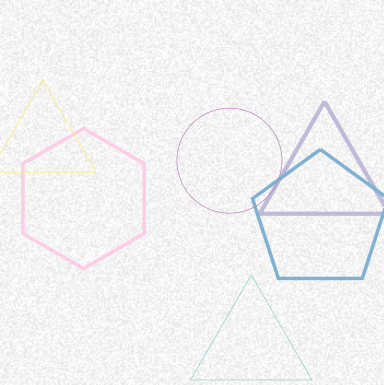[{"shape": "triangle", "thickness": 0.5, "radius": 0.91, "center": [0.653, 0.104]}, {"shape": "triangle", "thickness": 3, "radius": 0.97, "center": [0.843, 0.542]}, {"shape": "pentagon", "thickness": 2.5, "radius": 0.93, "center": [0.832, 0.427]}, {"shape": "hexagon", "thickness": 2.5, "radius": 0.91, "center": [0.217, 0.484]}, {"shape": "circle", "thickness": 0.5, "radius": 0.68, "center": [0.596, 0.583]}, {"shape": "triangle", "thickness": 0.5, "radius": 0.8, "center": [0.111, 0.633]}]